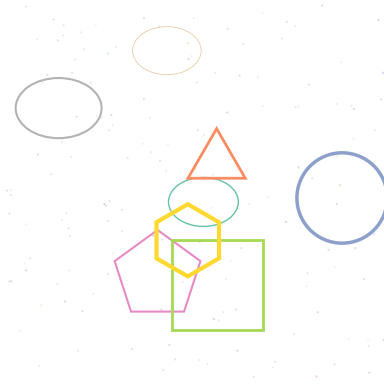[{"shape": "oval", "thickness": 1, "radius": 0.45, "center": [0.528, 0.475]}, {"shape": "triangle", "thickness": 2, "radius": 0.43, "center": [0.563, 0.58]}, {"shape": "circle", "thickness": 2.5, "radius": 0.59, "center": [0.889, 0.486]}, {"shape": "pentagon", "thickness": 1.5, "radius": 0.59, "center": [0.409, 0.286]}, {"shape": "square", "thickness": 2, "radius": 0.59, "center": [0.565, 0.26]}, {"shape": "hexagon", "thickness": 3, "radius": 0.47, "center": [0.488, 0.376]}, {"shape": "oval", "thickness": 0.5, "radius": 0.45, "center": [0.433, 0.868]}, {"shape": "oval", "thickness": 1.5, "radius": 0.56, "center": [0.152, 0.719]}]